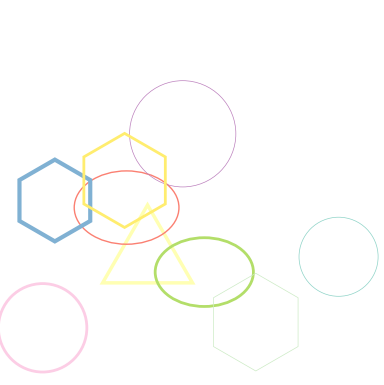[{"shape": "circle", "thickness": 0.5, "radius": 0.51, "center": [0.879, 0.333]}, {"shape": "triangle", "thickness": 2.5, "radius": 0.67, "center": [0.383, 0.333]}, {"shape": "oval", "thickness": 1, "radius": 0.68, "center": [0.329, 0.461]}, {"shape": "hexagon", "thickness": 3, "radius": 0.53, "center": [0.142, 0.479]}, {"shape": "oval", "thickness": 2, "radius": 0.64, "center": [0.531, 0.293]}, {"shape": "circle", "thickness": 2, "radius": 0.57, "center": [0.111, 0.149]}, {"shape": "circle", "thickness": 0.5, "radius": 0.69, "center": [0.475, 0.652]}, {"shape": "hexagon", "thickness": 0.5, "radius": 0.63, "center": [0.664, 0.163]}, {"shape": "hexagon", "thickness": 2, "radius": 0.61, "center": [0.324, 0.531]}]